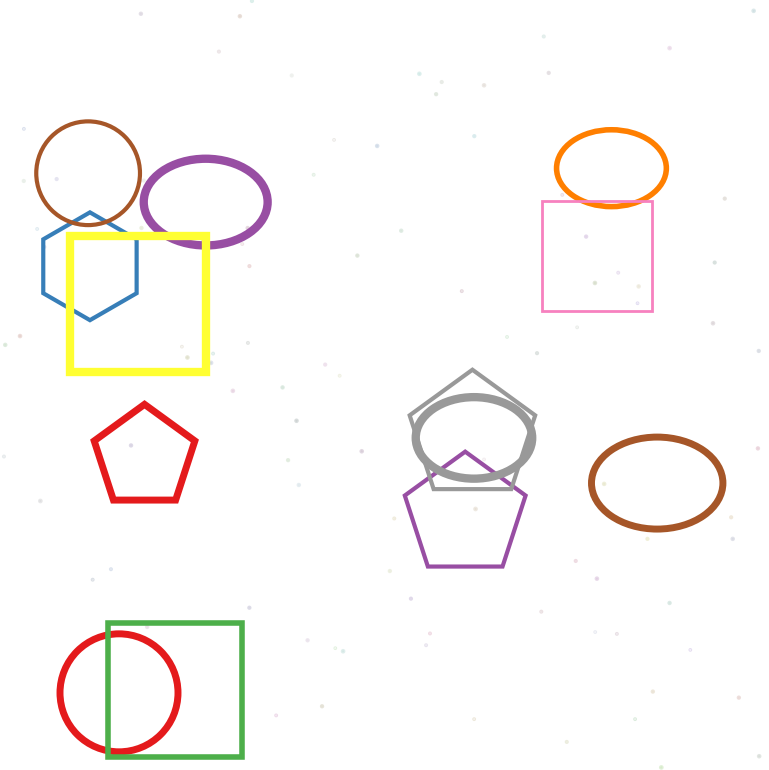[{"shape": "circle", "thickness": 2.5, "radius": 0.38, "center": [0.155, 0.1]}, {"shape": "pentagon", "thickness": 2.5, "radius": 0.34, "center": [0.188, 0.406]}, {"shape": "hexagon", "thickness": 1.5, "radius": 0.35, "center": [0.117, 0.654]}, {"shape": "square", "thickness": 2, "radius": 0.43, "center": [0.227, 0.104]}, {"shape": "pentagon", "thickness": 1.5, "radius": 0.41, "center": [0.604, 0.331]}, {"shape": "oval", "thickness": 3, "radius": 0.4, "center": [0.267, 0.738]}, {"shape": "oval", "thickness": 2, "radius": 0.36, "center": [0.794, 0.782]}, {"shape": "square", "thickness": 3, "radius": 0.44, "center": [0.179, 0.605]}, {"shape": "circle", "thickness": 1.5, "radius": 0.34, "center": [0.114, 0.775]}, {"shape": "oval", "thickness": 2.5, "radius": 0.43, "center": [0.854, 0.373]}, {"shape": "square", "thickness": 1, "radius": 0.36, "center": [0.775, 0.667]}, {"shape": "oval", "thickness": 3, "radius": 0.38, "center": [0.616, 0.431]}, {"shape": "pentagon", "thickness": 1.5, "radius": 0.43, "center": [0.614, 0.434]}]